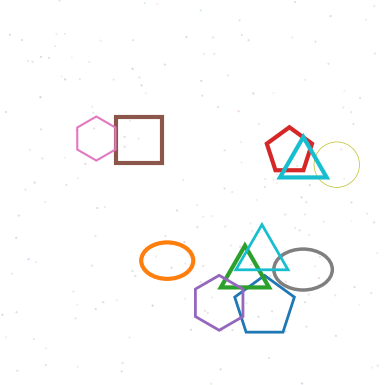[{"shape": "pentagon", "thickness": 2, "radius": 0.41, "center": [0.687, 0.203]}, {"shape": "oval", "thickness": 3, "radius": 0.34, "center": [0.434, 0.323]}, {"shape": "triangle", "thickness": 3, "radius": 0.36, "center": [0.636, 0.29]}, {"shape": "pentagon", "thickness": 3, "radius": 0.31, "center": [0.752, 0.608]}, {"shape": "hexagon", "thickness": 2, "radius": 0.36, "center": [0.569, 0.213]}, {"shape": "square", "thickness": 3, "radius": 0.3, "center": [0.361, 0.636]}, {"shape": "hexagon", "thickness": 1.5, "radius": 0.29, "center": [0.25, 0.64]}, {"shape": "oval", "thickness": 2.5, "radius": 0.38, "center": [0.787, 0.3]}, {"shape": "circle", "thickness": 0.5, "radius": 0.3, "center": [0.875, 0.572]}, {"shape": "triangle", "thickness": 2, "radius": 0.39, "center": [0.68, 0.338]}, {"shape": "triangle", "thickness": 3, "radius": 0.35, "center": [0.788, 0.574]}]